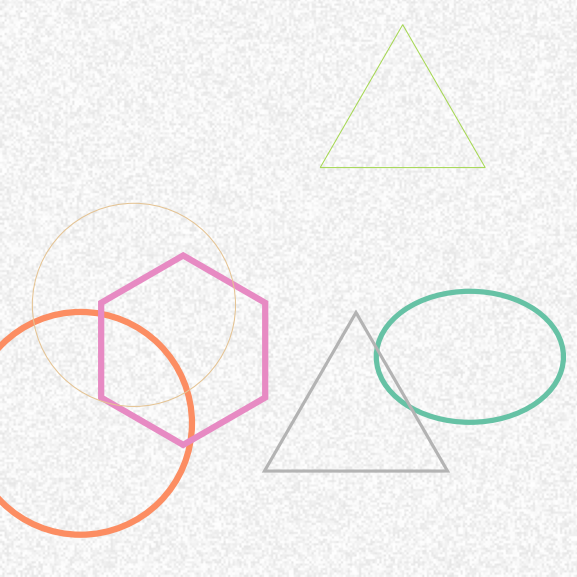[{"shape": "oval", "thickness": 2.5, "radius": 0.81, "center": [0.814, 0.381]}, {"shape": "circle", "thickness": 3, "radius": 0.96, "center": [0.14, 0.266]}, {"shape": "hexagon", "thickness": 3, "radius": 0.82, "center": [0.317, 0.393]}, {"shape": "triangle", "thickness": 0.5, "radius": 0.82, "center": [0.697, 0.791]}, {"shape": "circle", "thickness": 0.5, "radius": 0.88, "center": [0.232, 0.471]}, {"shape": "triangle", "thickness": 1.5, "radius": 0.91, "center": [0.616, 0.275]}]